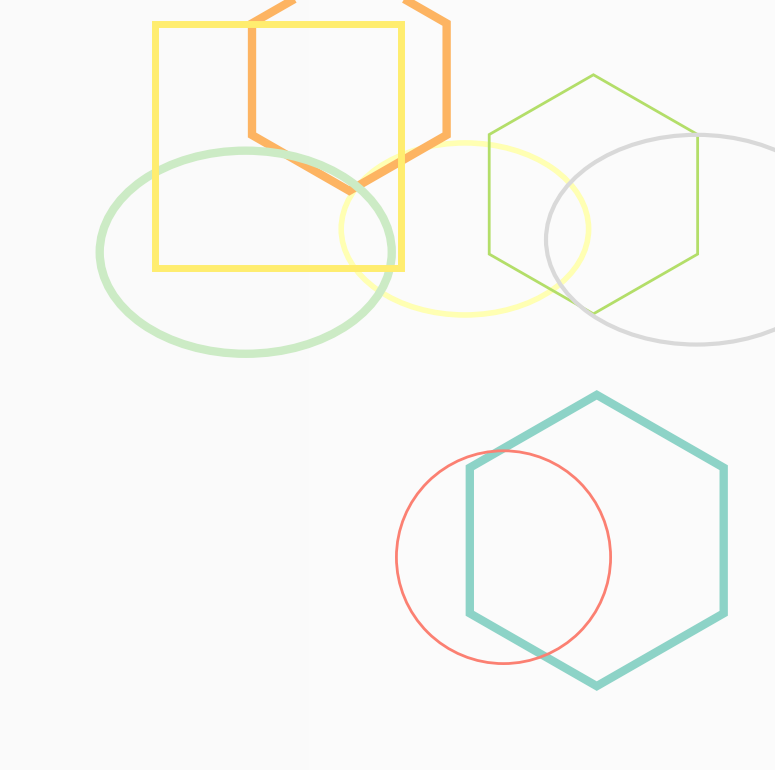[{"shape": "hexagon", "thickness": 3, "radius": 0.95, "center": [0.77, 0.298]}, {"shape": "oval", "thickness": 2, "radius": 0.8, "center": [0.6, 0.703]}, {"shape": "circle", "thickness": 1, "radius": 0.69, "center": [0.65, 0.276]}, {"shape": "hexagon", "thickness": 3, "radius": 0.72, "center": [0.451, 0.897]}, {"shape": "hexagon", "thickness": 1, "radius": 0.78, "center": [0.766, 0.748]}, {"shape": "oval", "thickness": 1.5, "radius": 0.97, "center": [0.899, 0.689]}, {"shape": "oval", "thickness": 3, "radius": 0.94, "center": [0.317, 0.672]}, {"shape": "square", "thickness": 2.5, "radius": 0.79, "center": [0.359, 0.81]}]